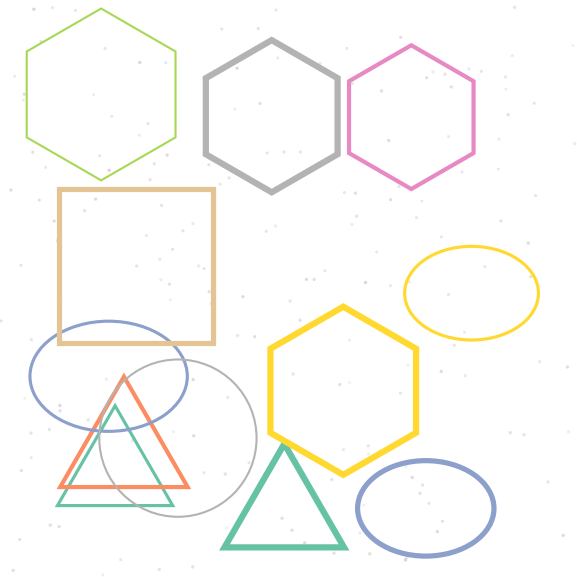[{"shape": "triangle", "thickness": 3, "radius": 0.6, "center": [0.492, 0.111]}, {"shape": "triangle", "thickness": 1.5, "radius": 0.58, "center": [0.199, 0.181]}, {"shape": "triangle", "thickness": 2, "radius": 0.64, "center": [0.215, 0.219]}, {"shape": "oval", "thickness": 2.5, "radius": 0.59, "center": [0.737, 0.119]}, {"shape": "oval", "thickness": 1.5, "radius": 0.68, "center": [0.188, 0.348]}, {"shape": "hexagon", "thickness": 2, "radius": 0.62, "center": [0.712, 0.796]}, {"shape": "hexagon", "thickness": 1, "radius": 0.74, "center": [0.175, 0.836]}, {"shape": "oval", "thickness": 1.5, "radius": 0.58, "center": [0.817, 0.491]}, {"shape": "hexagon", "thickness": 3, "radius": 0.73, "center": [0.594, 0.322]}, {"shape": "square", "thickness": 2.5, "radius": 0.67, "center": [0.235, 0.538]}, {"shape": "hexagon", "thickness": 3, "radius": 0.66, "center": [0.471, 0.798]}, {"shape": "circle", "thickness": 1, "radius": 0.68, "center": [0.308, 0.24]}]